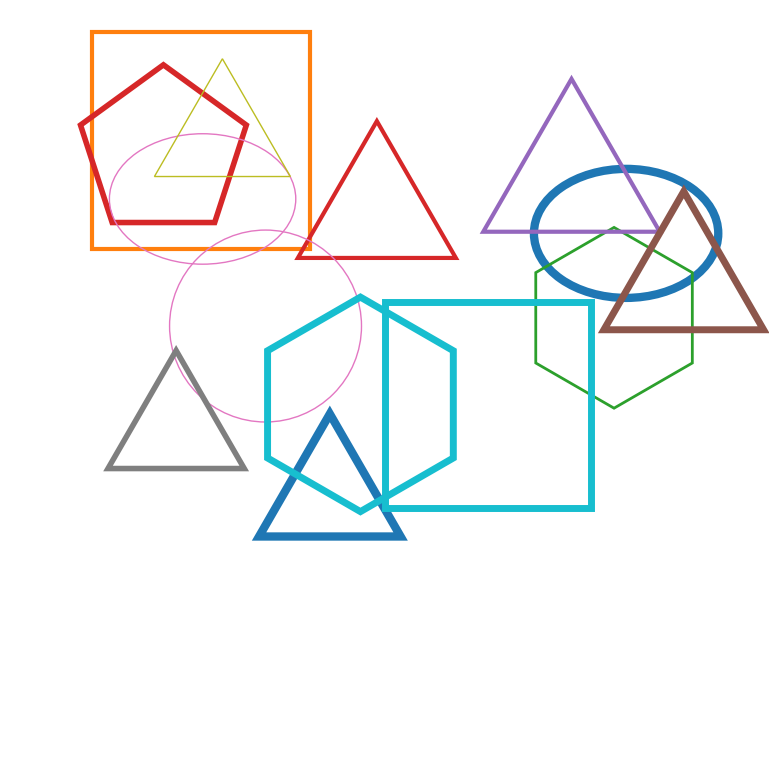[{"shape": "oval", "thickness": 3, "radius": 0.6, "center": [0.813, 0.697]}, {"shape": "triangle", "thickness": 3, "radius": 0.53, "center": [0.428, 0.356]}, {"shape": "square", "thickness": 1.5, "radius": 0.71, "center": [0.261, 0.818]}, {"shape": "hexagon", "thickness": 1, "radius": 0.59, "center": [0.797, 0.587]}, {"shape": "pentagon", "thickness": 2, "radius": 0.57, "center": [0.212, 0.803]}, {"shape": "triangle", "thickness": 1.5, "radius": 0.59, "center": [0.489, 0.724]}, {"shape": "triangle", "thickness": 1.5, "radius": 0.66, "center": [0.742, 0.765]}, {"shape": "triangle", "thickness": 2.5, "radius": 0.6, "center": [0.888, 0.632]}, {"shape": "oval", "thickness": 0.5, "radius": 0.61, "center": [0.263, 0.742]}, {"shape": "circle", "thickness": 0.5, "radius": 0.62, "center": [0.345, 0.577]}, {"shape": "triangle", "thickness": 2, "radius": 0.51, "center": [0.229, 0.443]}, {"shape": "triangle", "thickness": 0.5, "radius": 0.51, "center": [0.289, 0.822]}, {"shape": "hexagon", "thickness": 2.5, "radius": 0.7, "center": [0.468, 0.475]}, {"shape": "square", "thickness": 2.5, "radius": 0.67, "center": [0.634, 0.474]}]